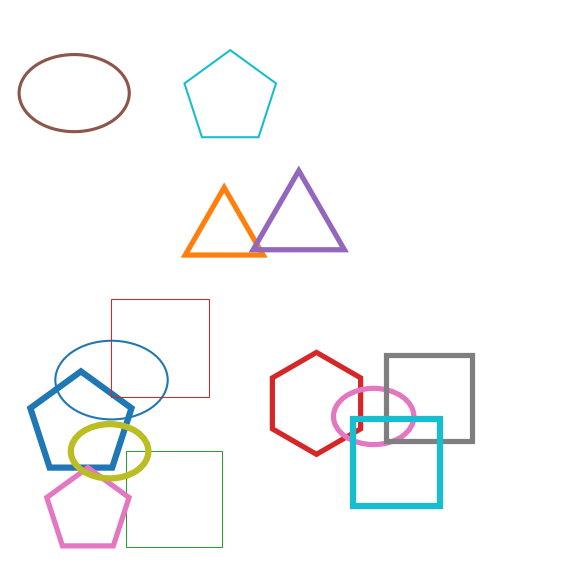[{"shape": "pentagon", "thickness": 3, "radius": 0.46, "center": [0.14, 0.264]}, {"shape": "oval", "thickness": 1, "radius": 0.49, "center": [0.193, 0.341]}, {"shape": "triangle", "thickness": 2.5, "radius": 0.39, "center": [0.388, 0.596]}, {"shape": "square", "thickness": 0.5, "radius": 0.41, "center": [0.301, 0.135]}, {"shape": "square", "thickness": 0.5, "radius": 0.42, "center": [0.278, 0.397]}, {"shape": "hexagon", "thickness": 2.5, "radius": 0.44, "center": [0.548, 0.301]}, {"shape": "triangle", "thickness": 2.5, "radius": 0.46, "center": [0.517, 0.612]}, {"shape": "oval", "thickness": 1.5, "radius": 0.48, "center": [0.128, 0.838]}, {"shape": "oval", "thickness": 2.5, "radius": 0.35, "center": [0.647, 0.278]}, {"shape": "pentagon", "thickness": 2.5, "radius": 0.37, "center": [0.152, 0.114]}, {"shape": "square", "thickness": 2.5, "radius": 0.37, "center": [0.743, 0.31]}, {"shape": "oval", "thickness": 3, "radius": 0.34, "center": [0.19, 0.218]}, {"shape": "square", "thickness": 3, "radius": 0.38, "center": [0.687, 0.198]}, {"shape": "pentagon", "thickness": 1, "radius": 0.42, "center": [0.399, 0.829]}]